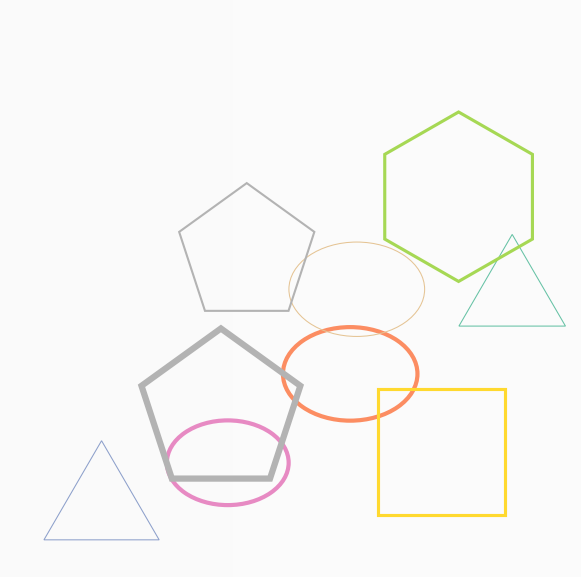[{"shape": "triangle", "thickness": 0.5, "radius": 0.53, "center": [0.881, 0.487]}, {"shape": "oval", "thickness": 2, "radius": 0.58, "center": [0.603, 0.352]}, {"shape": "triangle", "thickness": 0.5, "radius": 0.57, "center": [0.175, 0.122]}, {"shape": "oval", "thickness": 2, "radius": 0.52, "center": [0.392, 0.198]}, {"shape": "hexagon", "thickness": 1.5, "radius": 0.73, "center": [0.789, 0.659]}, {"shape": "square", "thickness": 1.5, "radius": 0.55, "center": [0.76, 0.216]}, {"shape": "oval", "thickness": 0.5, "radius": 0.58, "center": [0.614, 0.498]}, {"shape": "pentagon", "thickness": 3, "radius": 0.72, "center": [0.38, 0.287]}, {"shape": "pentagon", "thickness": 1, "radius": 0.61, "center": [0.425, 0.56]}]